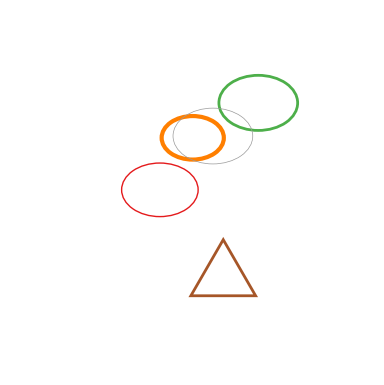[{"shape": "oval", "thickness": 1, "radius": 0.5, "center": [0.415, 0.507]}, {"shape": "oval", "thickness": 2, "radius": 0.51, "center": [0.671, 0.733]}, {"shape": "oval", "thickness": 3, "radius": 0.4, "center": [0.501, 0.642]}, {"shape": "triangle", "thickness": 2, "radius": 0.49, "center": [0.58, 0.28]}, {"shape": "oval", "thickness": 0.5, "radius": 0.52, "center": [0.553, 0.647]}]